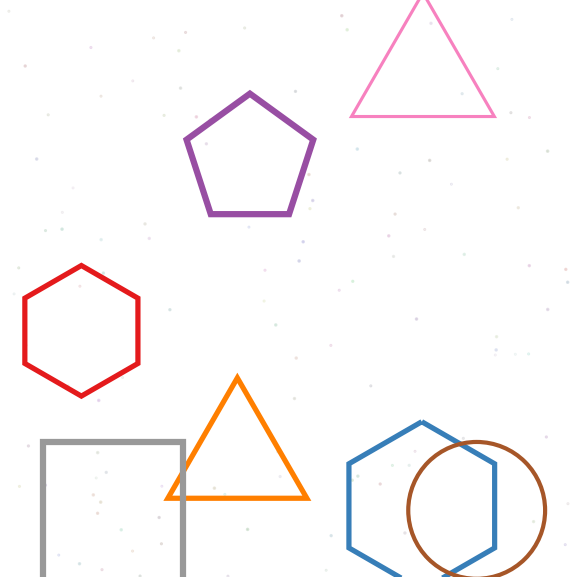[{"shape": "hexagon", "thickness": 2.5, "radius": 0.57, "center": [0.141, 0.426]}, {"shape": "hexagon", "thickness": 2.5, "radius": 0.73, "center": [0.73, 0.123]}, {"shape": "pentagon", "thickness": 3, "radius": 0.58, "center": [0.433, 0.722]}, {"shape": "triangle", "thickness": 2.5, "radius": 0.69, "center": [0.411, 0.206]}, {"shape": "circle", "thickness": 2, "radius": 0.59, "center": [0.825, 0.115]}, {"shape": "triangle", "thickness": 1.5, "radius": 0.71, "center": [0.732, 0.869]}, {"shape": "square", "thickness": 3, "radius": 0.61, "center": [0.195, 0.113]}]